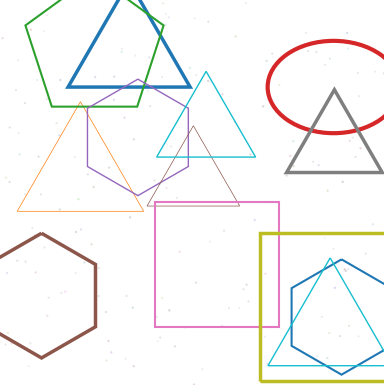[{"shape": "triangle", "thickness": 2.5, "radius": 0.92, "center": [0.335, 0.865]}, {"shape": "hexagon", "thickness": 1.5, "radius": 0.75, "center": [0.887, 0.177]}, {"shape": "triangle", "thickness": 0.5, "radius": 0.95, "center": [0.209, 0.546]}, {"shape": "pentagon", "thickness": 1.5, "radius": 0.94, "center": [0.245, 0.876]}, {"shape": "oval", "thickness": 3, "radius": 0.86, "center": [0.866, 0.774]}, {"shape": "hexagon", "thickness": 1, "radius": 0.76, "center": [0.358, 0.643]}, {"shape": "hexagon", "thickness": 2.5, "radius": 0.81, "center": [0.108, 0.232]}, {"shape": "triangle", "thickness": 0.5, "radius": 0.7, "center": [0.502, 0.534]}, {"shape": "square", "thickness": 1.5, "radius": 0.81, "center": [0.563, 0.314]}, {"shape": "triangle", "thickness": 2.5, "radius": 0.72, "center": [0.869, 0.624]}, {"shape": "square", "thickness": 2.5, "radius": 0.96, "center": [0.867, 0.202]}, {"shape": "triangle", "thickness": 1, "radius": 0.93, "center": [0.858, 0.143]}, {"shape": "triangle", "thickness": 1, "radius": 0.74, "center": [0.535, 0.666]}]